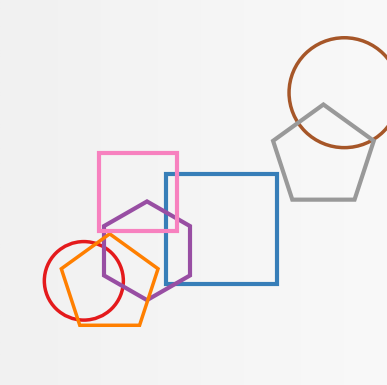[{"shape": "circle", "thickness": 2.5, "radius": 0.51, "center": [0.216, 0.271]}, {"shape": "square", "thickness": 3, "radius": 0.72, "center": [0.571, 0.406]}, {"shape": "hexagon", "thickness": 3, "radius": 0.64, "center": [0.379, 0.349]}, {"shape": "pentagon", "thickness": 2.5, "radius": 0.66, "center": [0.283, 0.261]}, {"shape": "circle", "thickness": 2.5, "radius": 0.71, "center": [0.889, 0.759]}, {"shape": "square", "thickness": 3, "radius": 0.51, "center": [0.356, 0.502]}, {"shape": "pentagon", "thickness": 3, "radius": 0.68, "center": [0.835, 0.592]}]